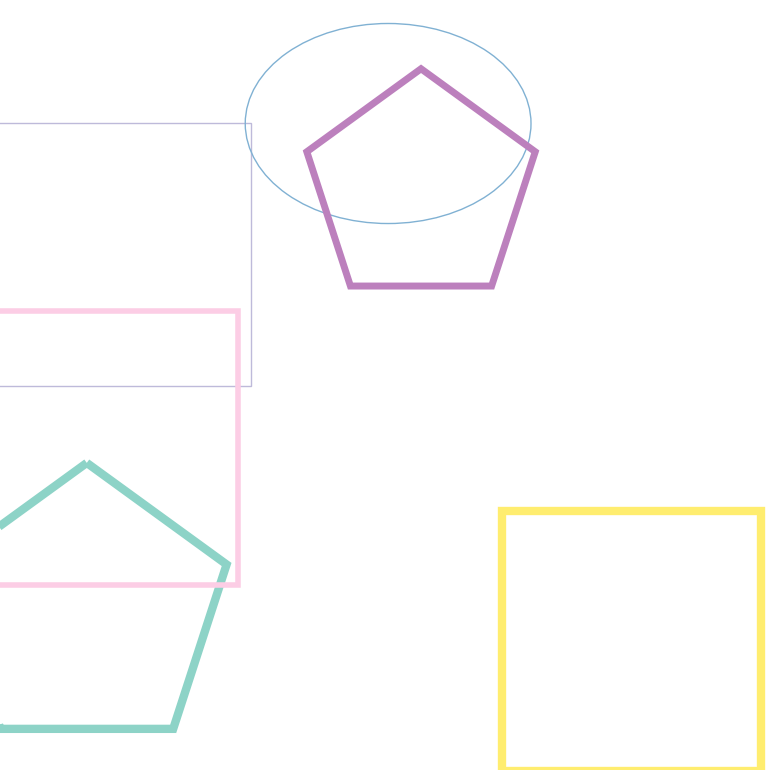[{"shape": "pentagon", "thickness": 3, "radius": 0.95, "center": [0.113, 0.208]}, {"shape": "square", "thickness": 0.5, "radius": 0.85, "center": [0.156, 0.67]}, {"shape": "oval", "thickness": 0.5, "radius": 0.93, "center": [0.504, 0.84]}, {"shape": "square", "thickness": 2, "radius": 0.89, "center": [0.131, 0.418]}, {"shape": "pentagon", "thickness": 2.5, "radius": 0.78, "center": [0.547, 0.755]}, {"shape": "square", "thickness": 3, "radius": 0.84, "center": [0.82, 0.167]}]